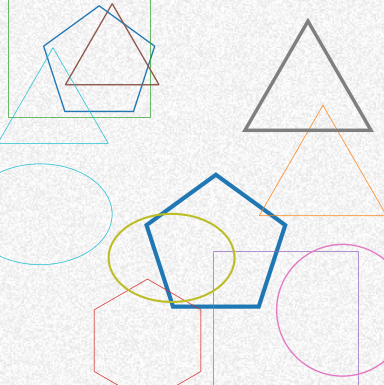[{"shape": "pentagon", "thickness": 1, "radius": 0.76, "center": [0.258, 0.833]}, {"shape": "pentagon", "thickness": 3, "radius": 0.95, "center": [0.561, 0.357]}, {"shape": "triangle", "thickness": 0.5, "radius": 0.96, "center": [0.839, 0.535]}, {"shape": "square", "thickness": 0.5, "radius": 0.93, "center": [0.205, 0.882]}, {"shape": "hexagon", "thickness": 0.5, "radius": 0.8, "center": [0.383, 0.115]}, {"shape": "square", "thickness": 0.5, "radius": 0.94, "center": [0.741, 0.161]}, {"shape": "triangle", "thickness": 1, "radius": 0.7, "center": [0.291, 0.85]}, {"shape": "circle", "thickness": 1, "radius": 0.86, "center": [0.89, 0.194]}, {"shape": "triangle", "thickness": 2.5, "radius": 0.95, "center": [0.8, 0.756]}, {"shape": "oval", "thickness": 1.5, "radius": 0.82, "center": [0.446, 0.33]}, {"shape": "oval", "thickness": 0.5, "radius": 0.94, "center": [0.104, 0.443]}, {"shape": "triangle", "thickness": 0.5, "radius": 0.83, "center": [0.138, 0.71]}]